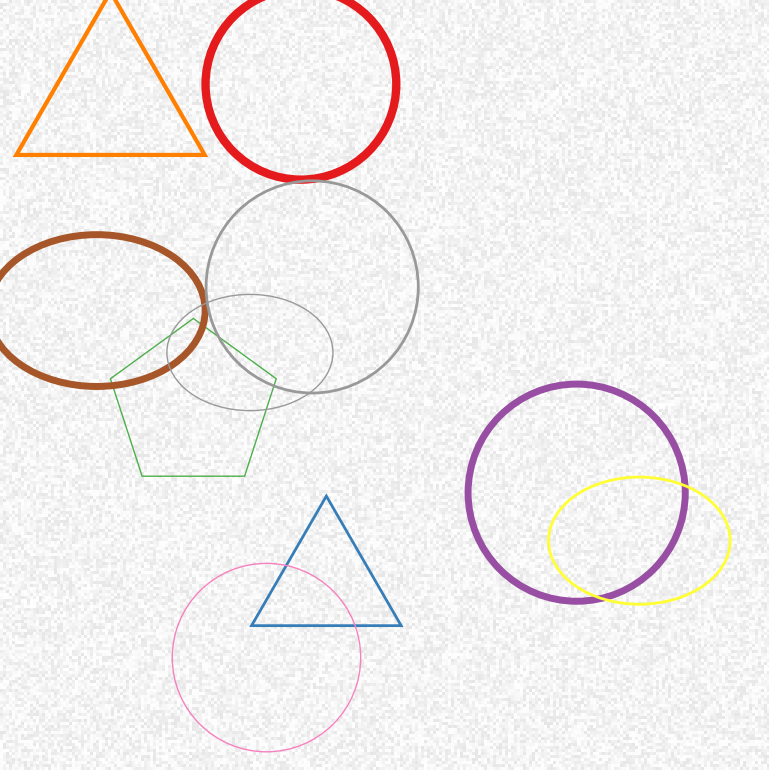[{"shape": "circle", "thickness": 3, "radius": 0.62, "center": [0.391, 0.891]}, {"shape": "triangle", "thickness": 1, "radius": 0.56, "center": [0.424, 0.244]}, {"shape": "pentagon", "thickness": 0.5, "radius": 0.57, "center": [0.251, 0.473]}, {"shape": "circle", "thickness": 2.5, "radius": 0.71, "center": [0.749, 0.36]}, {"shape": "triangle", "thickness": 1.5, "radius": 0.71, "center": [0.144, 0.869]}, {"shape": "oval", "thickness": 1, "radius": 0.59, "center": [0.83, 0.298]}, {"shape": "oval", "thickness": 2.5, "radius": 0.7, "center": [0.126, 0.597]}, {"shape": "circle", "thickness": 0.5, "radius": 0.61, "center": [0.346, 0.146]}, {"shape": "circle", "thickness": 1, "radius": 0.69, "center": [0.405, 0.627]}, {"shape": "oval", "thickness": 0.5, "radius": 0.54, "center": [0.325, 0.542]}]